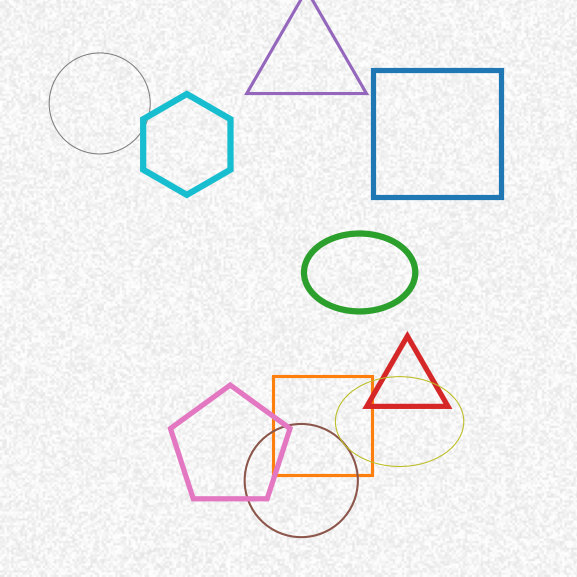[{"shape": "square", "thickness": 2.5, "radius": 0.55, "center": [0.757, 0.768]}, {"shape": "square", "thickness": 1.5, "radius": 0.43, "center": [0.558, 0.263]}, {"shape": "oval", "thickness": 3, "radius": 0.48, "center": [0.623, 0.527]}, {"shape": "triangle", "thickness": 2.5, "radius": 0.41, "center": [0.705, 0.336]}, {"shape": "triangle", "thickness": 1.5, "radius": 0.6, "center": [0.531, 0.897]}, {"shape": "circle", "thickness": 1, "radius": 0.49, "center": [0.522, 0.167]}, {"shape": "pentagon", "thickness": 2.5, "radius": 0.54, "center": [0.399, 0.223]}, {"shape": "circle", "thickness": 0.5, "radius": 0.44, "center": [0.173, 0.82]}, {"shape": "oval", "thickness": 0.5, "radius": 0.56, "center": [0.692, 0.269]}, {"shape": "hexagon", "thickness": 3, "radius": 0.44, "center": [0.324, 0.749]}]